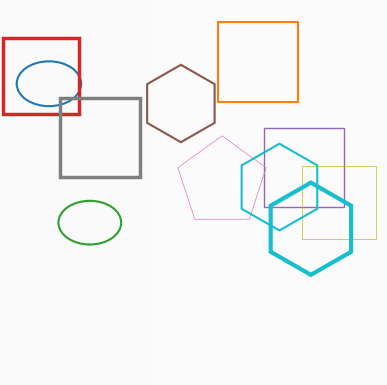[{"shape": "oval", "thickness": 1.5, "radius": 0.42, "center": [0.126, 0.783]}, {"shape": "square", "thickness": 1.5, "radius": 0.52, "center": [0.665, 0.839]}, {"shape": "oval", "thickness": 1.5, "radius": 0.4, "center": [0.232, 0.422]}, {"shape": "square", "thickness": 2.5, "radius": 0.49, "center": [0.106, 0.802]}, {"shape": "square", "thickness": 1, "radius": 0.52, "center": [0.784, 0.565]}, {"shape": "hexagon", "thickness": 1.5, "radius": 0.5, "center": [0.467, 0.731]}, {"shape": "pentagon", "thickness": 0.5, "radius": 0.6, "center": [0.573, 0.527]}, {"shape": "square", "thickness": 2.5, "radius": 0.52, "center": [0.259, 0.642]}, {"shape": "square", "thickness": 0.5, "radius": 0.47, "center": [0.875, 0.475]}, {"shape": "hexagon", "thickness": 3, "radius": 0.6, "center": [0.802, 0.406]}, {"shape": "hexagon", "thickness": 1.5, "radius": 0.56, "center": [0.721, 0.514]}]